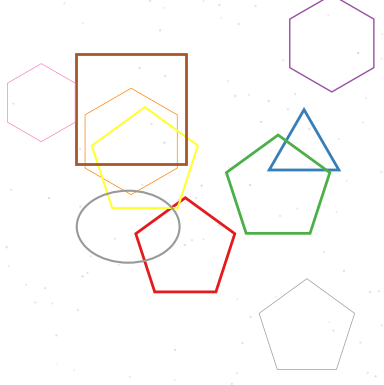[{"shape": "pentagon", "thickness": 2, "radius": 0.68, "center": [0.481, 0.351]}, {"shape": "triangle", "thickness": 2, "radius": 0.52, "center": [0.79, 0.611]}, {"shape": "pentagon", "thickness": 2, "radius": 0.71, "center": [0.722, 0.508]}, {"shape": "hexagon", "thickness": 1, "radius": 0.63, "center": [0.862, 0.887]}, {"shape": "hexagon", "thickness": 0.5, "radius": 0.69, "center": [0.341, 0.633]}, {"shape": "pentagon", "thickness": 1.5, "radius": 0.72, "center": [0.376, 0.577]}, {"shape": "square", "thickness": 2, "radius": 0.71, "center": [0.341, 0.717]}, {"shape": "hexagon", "thickness": 0.5, "radius": 0.51, "center": [0.107, 0.733]}, {"shape": "oval", "thickness": 1.5, "radius": 0.67, "center": [0.333, 0.411]}, {"shape": "pentagon", "thickness": 0.5, "radius": 0.65, "center": [0.797, 0.146]}]